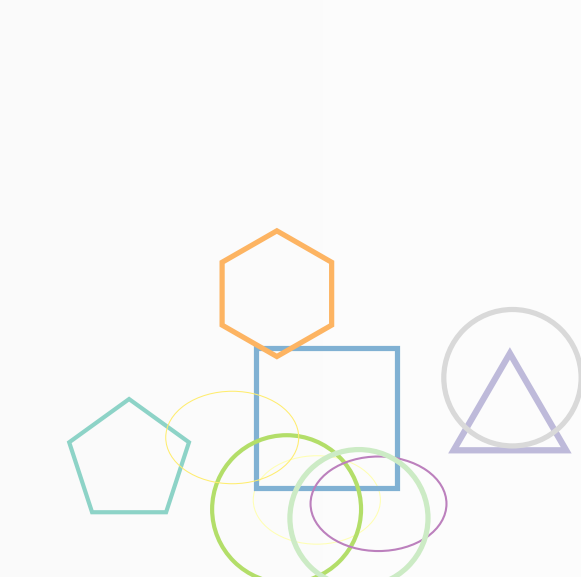[{"shape": "pentagon", "thickness": 2, "radius": 0.54, "center": [0.222, 0.2]}, {"shape": "oval", "thickness": 0.5, "radius": 0.55, "center": [0.545, 0.133]}, {"shape": "triangle", "thickness": 3, "radius": 0.56, "center": [0.877, 0.275]}, {"shape": "square", "thickness": 2.5, "radius": 0.61, "center": [0.562, 0.276]}, {"shape": "hexagon", "thickness": 2.5, "radius": 0.54, "center": [0.476, 0.491]}, {"shape": "circle", "thickness": 2, "radius": 0.64, "center": [0.493, 0.117]}, {"shape": "circle", "thickness": 2.5, "radius": 0.59, "center": [0.882, 0.345]}, {"shape": "oval", "thickness": 1, "radius": 0.58, "center": [0.651, 0.127]}, {"shape": "circle", "thickness": 2.5, "radius": 0.59, "center": [0.618, 0.102]}, {"shape": "oval", "thickness": 0.5, "radius": 0.57, "center": [0.4, 0.242]}]